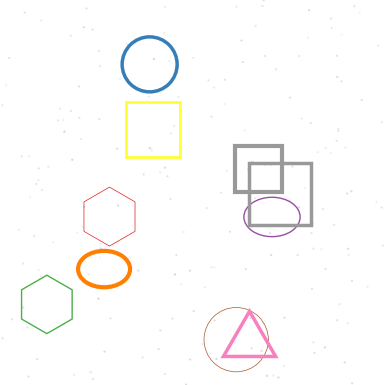[{"shape": "hexagon", "thickness": 0.5, "radius": 0.38, "center": [0.284, 0.437]}, {"shape": "circle", "thickness": 2.5, "radius": 0.36, "center": [0.389, 0.833]}, {"shape": "hexagon", "thickness": 1, "radius": 0.38, "center": [0.122, 0.209]}, {"shape": "oval", "thickness": 1, "radius": 0.37, "center": [0.707, 0.436]}, {"shape": "oval", "thickness": 3, "radius": 0.34, "center": [0.27, 0.301]}, {"shape": "square", "thickness": 2, "radius": 0.35, "center": [0.398, 0.664]}, {"shape": "circle", "thickness": 0.5, "radius": 0.42, "center": [0.613, 0.118]}, {"shape": "triangle", "thickness": 2.5, "radius": 0.39, "center": [0.648, 0.113]}, {"shape": "square", "thickness": 3, "radius": 0.3, "center": [0.671, 0.561]}, {"shape": "square", "thickness": 2.5, "radius": 0.41, "center": [0.727, 0.496]}]